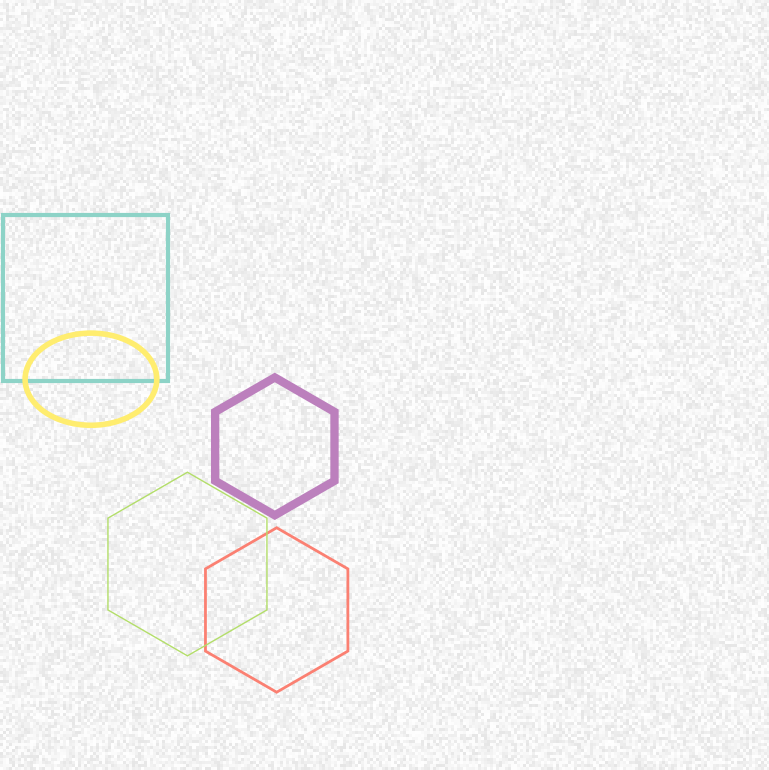[{"shape": "square", "thickness": 1.5, "radius": 0.54, "center": [0.111, 0.613]}, {"shape": "hexagon", "thickness": 1, "radius": 0.53, "center": [0.359, 0.208]}, {"shape": "hexagon", "thickness": 0.5, "radius": 0.6, "center": [0.243, 0.267]}, {"shape": "hexagon", "thickness": 3, "radius": 0.45, "center": [0.357, 0.42]}, {"shape": "oval", "thickness": 2, "radius": 0.43, "center": [0.118, 0.508]}]